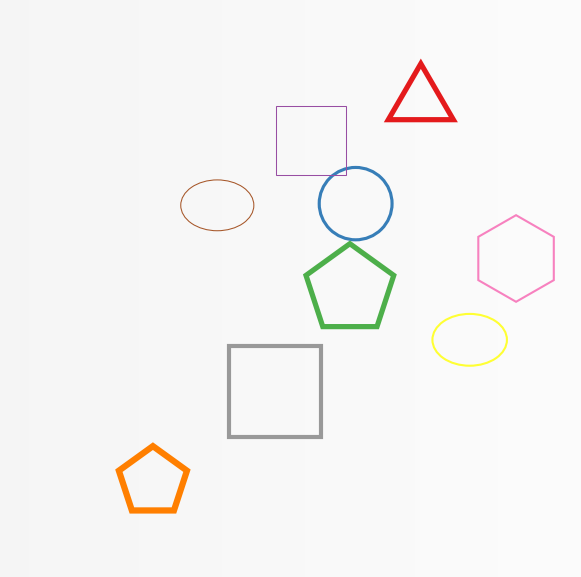[{"shape": "triangle", "thickness": 2.5, "radius": 0.32, "center": [0.724, 0.824]}, {"shape": "circle", "thickness": 1.5, "radius": 0.31, "center": [0.612, 0.647]}, {"shape": "pentagon", "thickness": 2.5, "radius": 0.4, "center": [0.602, 0.498]}, {"shape": "square", "thickness": 0.5, "radius": 0.3, "center": [0.535, 0.756]}, {"shape": "pentagon", "thickness": 3, "radius": 0.31, "center": [0.263, 0.165]}, {"shape": "oval", "thickness": 1, "radius": 0.32, "center": [0.808, 0.411]}, {"shape": "oval", "thickness": 0.5, "radius": 0.31, "center": [0.374, 0.644]}, {"shape": "hexagon", "thickness": 1, "radius": 0.37, "center": [0.888, 0.552]}, {"shape": "square", "thickness": 2, "radius": 0.39, "center": [0.473, 0.321]}]